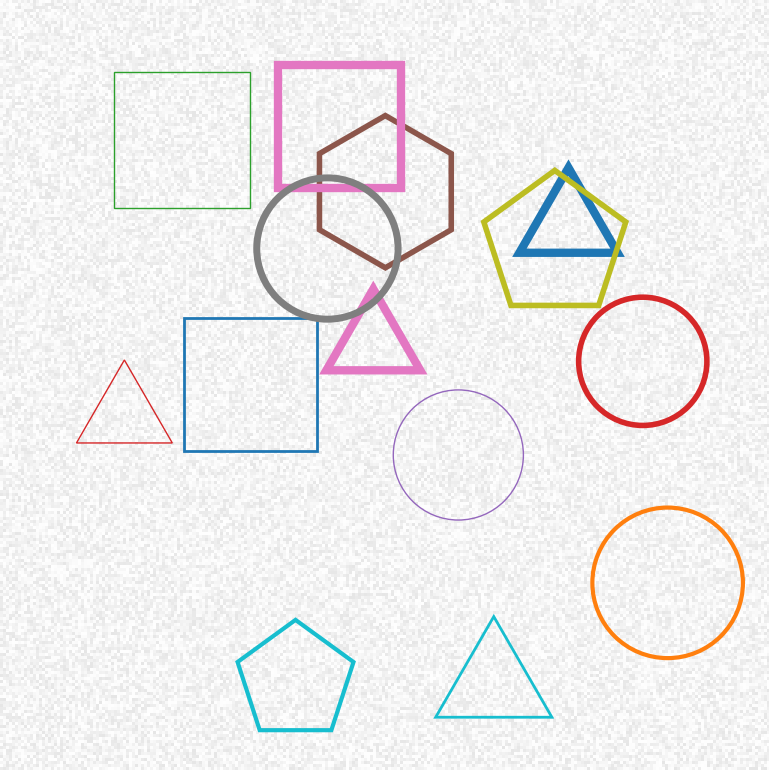[{"shape": "square", "thickness": 1, "radius": 0.43, "center": [0.325, 0.501]}, {"shape": "triangle", "thickness": 3, "radius": 0.37, "center": [0.738, 0.709]}, {"shape": "circle", "thickness": 1.5, "radius": 0.49, "center": [0.867, 0.243]}, {"shape": "square", "thickness": 0.5, "radius": 0.44, "center": [0.237, 0.818]}, {"shape": "circle", "thickness": 2, "radius": 0.42, "center": [0.835, 0.531]}, {"shape": "triangle", "thickness": 0.5, "radius": 0.36, "center": [0.162, 0.461]}, {"shape": "circle", "thickness": 0.5, "radius": 0.42, "center": [0.595, 0.409]}, {"shape": "hexagon", "thickness": 2, "radius": 0.49, "center": [0.5, 0.751]}, {"shape": "triangle", "thickness": 3, "radius": 0.35, "center": [0.485, 0.554]}, {"shape": "square", "thickness": 3, "radius": 0.4, "center": [0.441, 0.835]}, {"shape": "circle", "thickness": 2.5, "radius": 0.46, "center": [0.425, 0.677]}, {"shape": "pentagon", "thickness": 2, "radius": 0.48, "center": [0.721, 0.682]}, {"shape": "triangle", "thickness": 1, "radius": 0.44, "center": [0.641, 0.112]}, {"shape": "pentagon", "thickness": 1.5, "radius": 0.4, "center": [0.384, 0.116]}]